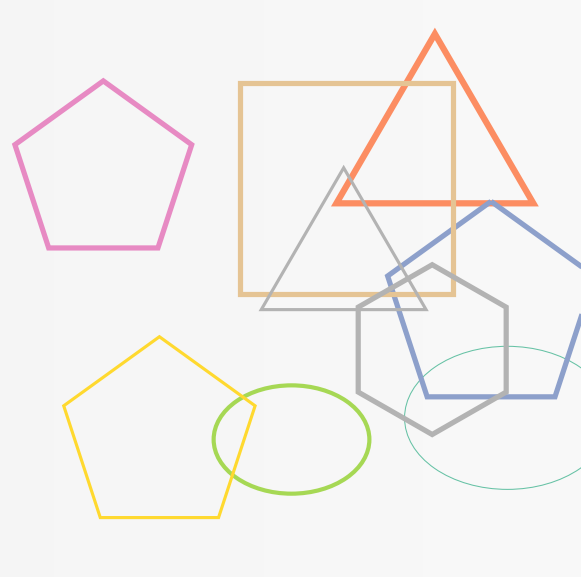[{"shape": "oval", "thickness": 0.5, "radius": 0.88, "center": [0.873, 0.276]}, {"shape": "triangle", "thickness": 3, "radius": 0.98, "center": [0.748, 0.745]}, {"shape": "pentagon", "thickness": 2.5, "radius": 0.94, "center": [0.845, 0.463]}, {"shape": "pentagon", "thickness": 2.5, "radius": 0.8, "center": [0.178, 0.699]}, {"shape": "oval", "thickness": 2, "radius": 0.67, "center": [0.502, 0.238]}, {"shape": "pentagon", "thickness": 1.5, "radius": 0.87, "center": [0.274, 0.243]}, {"shape": "square", "thickness": 2.5, "radius": 0.91, "center": [0.596, 0.673]}, {"shape": "hexagon", "thickness": 2.5, "radius": 0.73, "center": [0.744, 0.394]}, {"shape": "triangle", "thickness": 1.5, "radius": 0.82, "center": [0.591, 0.545]}]